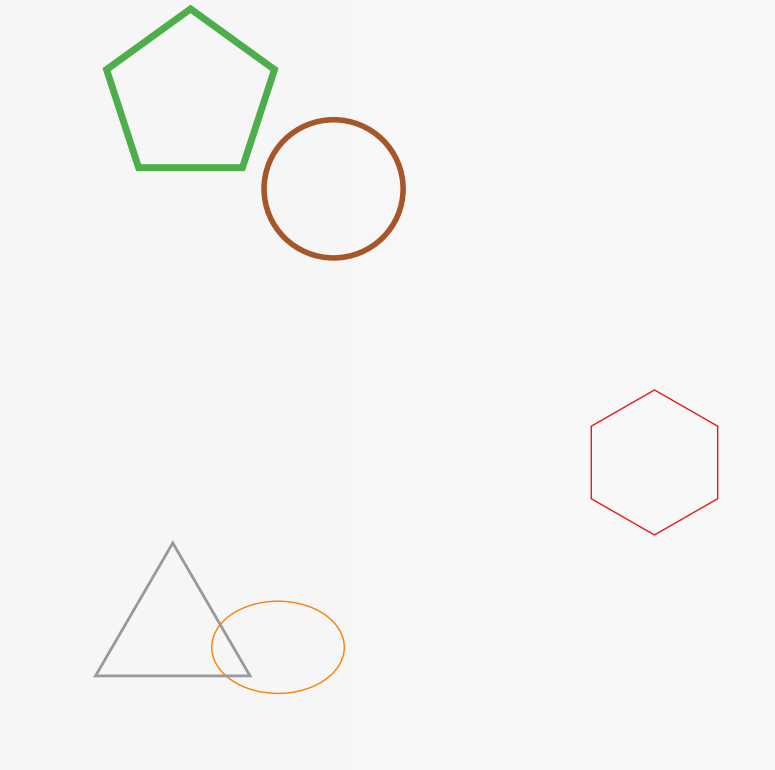[{"shape": "hexagon", "thickness": 0.5, "radius": 0.47, "center": [0.844, 0.399]}, {"shape": "pentagon", "thickness": 2.5, "radius": 0.57, "center": [0.246, 0.874]}, {"shape": "oval", "thickness": 0.5, "radius": 0.43, "center": [0.359, 0.159]}, {"shape": "circle", "thickness": 2, "radius": 0.45, "center": [0.43, 0.755]}, {"shape": "triangle", "thickness": 1, "radius": 0.58, "center": [0.223, 0.18]}]